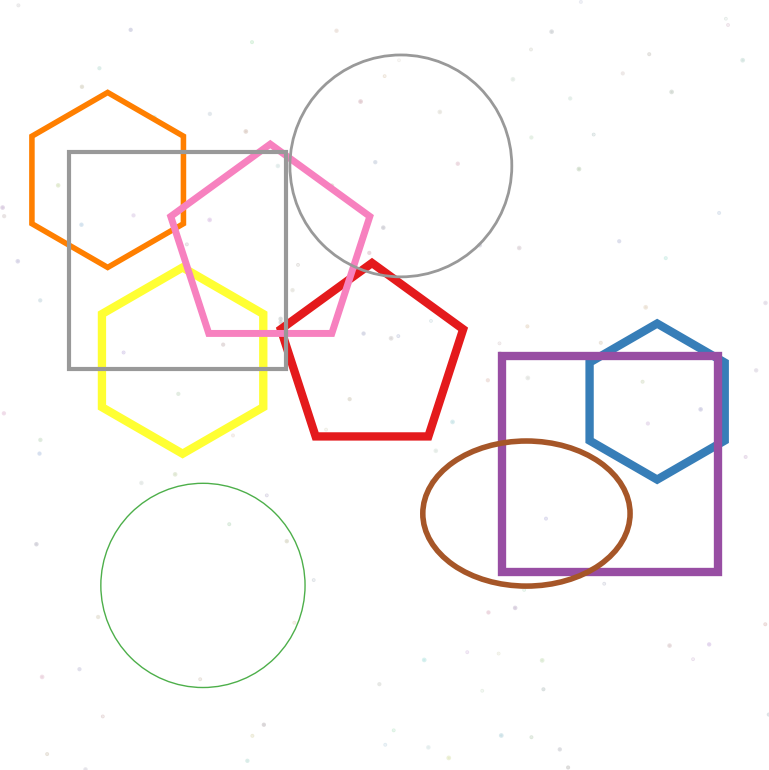[{"shape": "pentagon", "thickness": 3, "radius": 0.62, "center": [0.483, 0.534]}, {"shape": "hexagon", "thickness": 3, "radius": 0.51, "center": [0.853, 0.479]}, {"shape": "circle", "thickness": 0.5, "radius": 0.66, "center": [0.264, 0.24]}, {"shape": "square", "thickness": 3, "radius": 0.7, "center": [0.792, 0.397]}, {"shape": "hexagon", "thickness": 2, "radius": 0.57, "center": [0.14, 0.766]}, {"shape": "hexagon", "thickness": 3, "radius": 0.6, "center": [0.237, 0.532]}, {"shape": "oval", "thickness": 2, "radius": 0.67, "center": [0.684, 0.333]}, {"shape": "pentagon", "thickness": 2.5, "radius": 0.68, "center": [0.351, 0.677]}, {"shape": "circle", "thickness": 1, "radius": 0.72, "center": [0.521, 0.785]}, {"shape": "square", "thickness": 1.5, "radius": 0.7, "center": [0.231, 0.662]}]